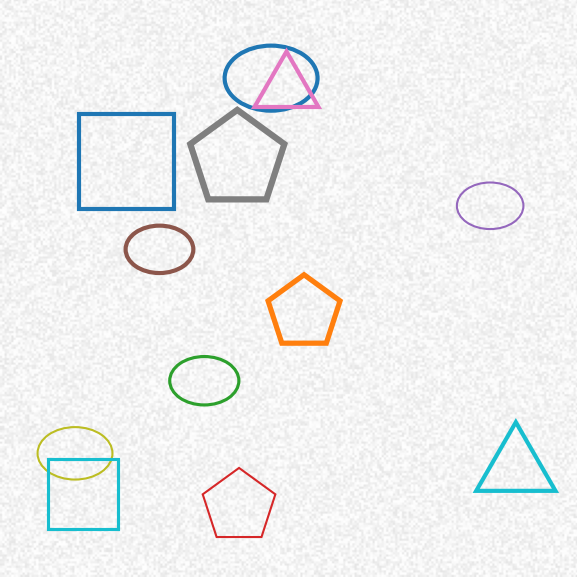[{"shape": "oval", "thickness": 2, "radius": 0.4, "center": [0.469, 0.864]}, {"shape": "square", "thickness": 2, "radius": 0.41, "center": [0.219, 0.719]}, {"shape": "pentagon", "thickness": 2.5, "radius": 0.33, "center": [0.527, 0.458]}, {"shape": "oval", "thickness": 1.5, "radius": 0.3, "center": [0.354, 0.34]}, {"shape": "pentagon", "thickness": 1, "radius": 0.33, "center": [0.414, 0.123]}, {"shape": "oval", "thickness": 1, "radius": 0.29, "center": [0.849, 0.643]}, {"shape": "oval", "thickness": 2, "radius": 0.29, "center": [0.276, 0.567]}, {"shape": "triangle", "thickness": 2, "radius": 0.32, "center": [0.496, 0.846]}, {"shape": "pentagon", "thickness": 3, "radius": 0.43, "center": [0.411, 0.723]}, {"shape": "oval", "thickness": 1, "radius": 0.32, "center": [0.13, 0.214]}, {"shape": "triangle", "thickness": 2, "radius": 0.4, "center": [0.893, 0.189]}, {"shape": "square", "thickness": 1.5, "radius": 0.3, "center": [0.143, 0.144]}]